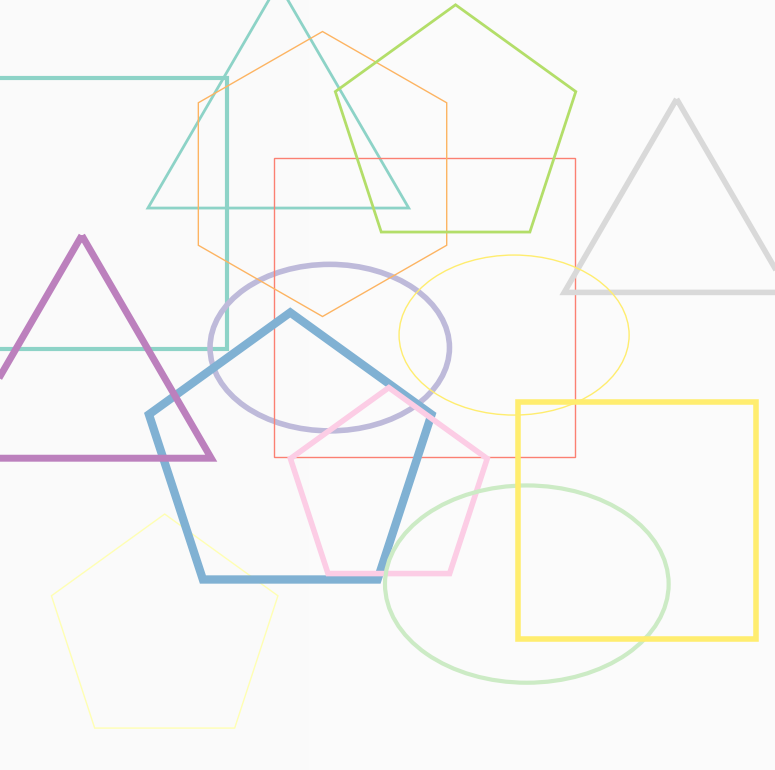[{"shape": "square", "thickness": 1.5, "radius": 0.88, "center": [0.117, 0.723]}, {"shape": "triangle", "thickness": 1, "radius": 0.97, "center": [0.359, 0.827]}, {"shape": "pentagon", "thickness": 0.5, "radius": 0.77, "center": [0.212, 0.179]}, {"shape": "oval", "thickness": 2, "radius": 0.77, "center": [0.425, 0.549]}, {"shape": "square", "thickness": 0.5, "radius": 0.97, "center": [0.548, 0.6]}, {"shape": "pentagon", "thickness": 3, "radius": 0.96, "center": [0.374, 0.402]}, {"shape": "hexagon", "thickness": 0.5, "radius": 0.93, "center": [0.416, 0.774]}, {"shape": "pentagon", "thickness": 1, "radius": 0.82, "center": [0.588, 0.831]}, {"shape": "pentagon", "thickness": 2, "radius": 0.67, "center": [0.502, 0.363]}, {"shape": "triangle", "thickness": 2, "radius": 0.84, "center": [0.873, 0.704]}, {"shape": "triangle", "thickness": 2.5, "radius": 0.96, "center": [0.106, 0.501]}, {"shape": "oval", "thickness": 1.5, "radius": 0.92, "center": [0.68, 0.241]}, {"shape": "oval", "thickness": 0.5, "radius": 0.74, "center": [0.663, 0.565]}, {"shape": "square", "thickness": 2, "radius": 0.77, "center": [0.822, 0.324]}]